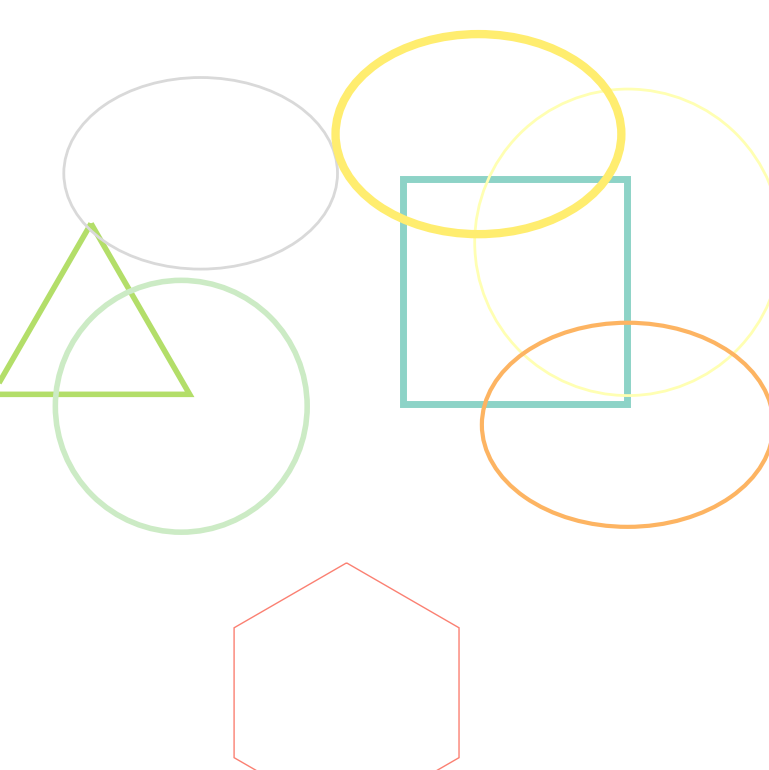[{"shape": "square", "thickness": 2.5, "radius": 0.73, "center": [0.669, 0.622]}, {"shape": "circle", "thickness": 1, "radius": 1.0, "center": [0.816, 0.685]}, {"shape": "hexagon", "thickness": 0.5, "radius": 0.84, "center": [0.45, 0.1]}, {"shape": "oval", "thickness": 1.5, "radius": 0.95, "center": [0.815, 0.448]}, {"shape": "triangle", "thickness": 2, "radius": 0.74, "center": [0.118, 0.562]}, {"shape": "oval", "thickness": 1, "radius": 0.89, "center": [0.261, 0.775]}, {"shape": "circle", "thickness": 2, "radius": 0.82, "center": [0.235, 0.472]}, {"shape": "oval", "thickness": 3, "radius": 0.93, "center": [0.621, 0.826]}]